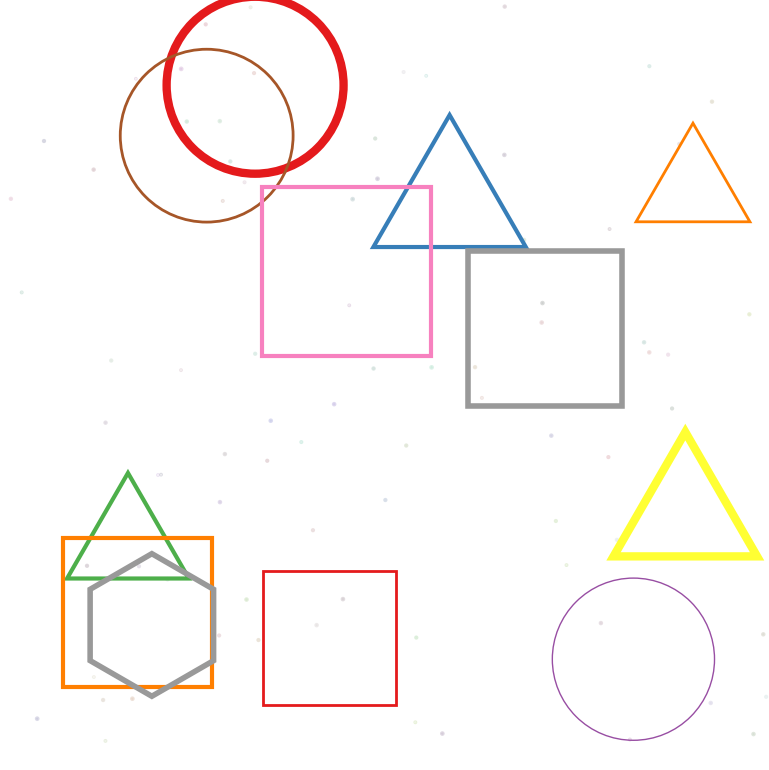[{"shape": "circle", "thickness": 3, "radius": 0.57, "center": [0.331, 0.889]}, {"shape": "square", "thickness": 1, "radius": 0.43, "center": [0.428, 0.172]}, {"shape": "triangle", "thickness": 1.5, "radius": 0.57, "center": [0.584, 0.736]}, {"shape": "triangle", "thickness": 1.5, "radius": 0.46, "center": [0.166, 0.294]}, {"shape": "circle", "thickness": 0.5, "radius": 0.53, "center": [0.823, 0.144]}, {"shape": "square", "thickness": 1.5, "radius": 0.48, "center": [0.179, 0.205]}, {"shape": "triangle", "thickness": 1, "radius": 0.43, "center": [0.9, 0.755]}, {"shape": "triangle", "thickness": 3, "radius": 0.54, "center": [0.89, 0.331]}, {"shape": "circle", "thickness": 1, "radius": 0.56, "center": [0.268, 0.824]}, {"shape": "square", "thickness": 1.5, "radius": 0.55, "center": [0.45, 0.648]}, {"shape": "hexagon", "thickness": 2, "radius": 0.46, "center": [0.197, 0.188]}, {"shape": "square", "thickness": 2, "radius": 0.5, "center": [0.708, 0.573]}]